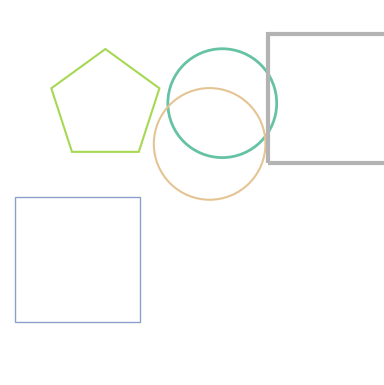[{"shape": "circle", "thickness": 2, "radius": 0.71, "center": [0.577, 0.732]}, {"shape": "square", "thickness": 1, "radius": 0.81, "center": [0.2, 0.325]}, {"shape": "pentagon", "thickness": 1.5, "radius": 0.74, "center": [0.274, 0.725]}, {"shape": "circle", "thickness": 1.5, "radius": 0.72, "center": [0.545, 0.626]}, {"shape": "square", "thickness": 3, "radius": 0.84, "center": [0.864, 0.745]}]